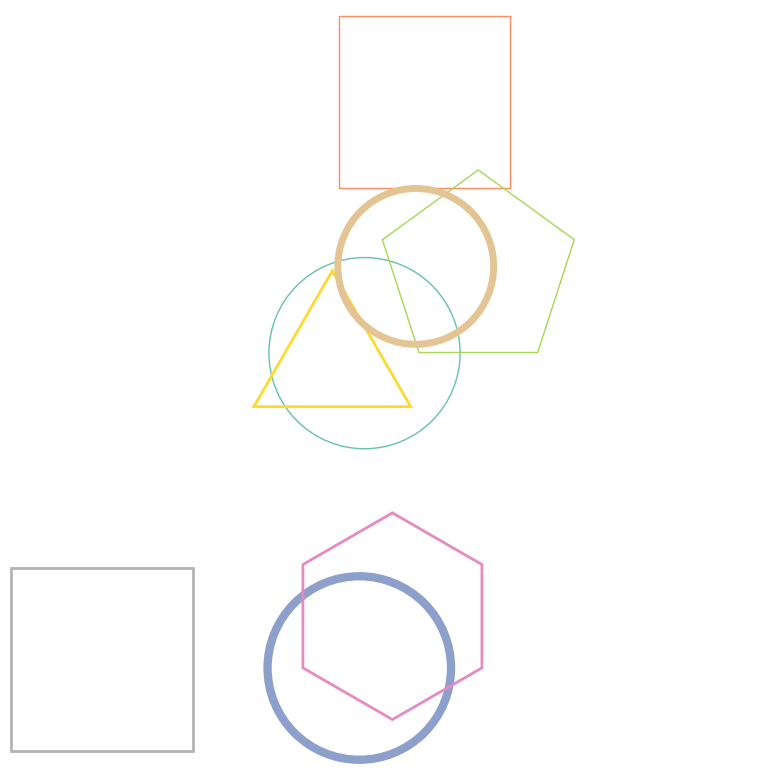[{"shape": "circle", "thickness": 0.5, "radius": 0.62, "center": [0.473, 0.541]}, {"shape": "square", "thickness": 0.5, "radius": 0.56, "center": [0.551, 0.868]}, {"shape": "circle", "thickness": 3, "radius": 0.6, "center": [0.467, 0.132]}, {"shape": "hexagon", "thickness": 1, "radius": 0.67, "center": [0.51, 0.2]}, {"shape": "pentagon", "thickness": 0.5, "radius": 0.66, "center": [0.621, 0.648]}, {"shape": "triangle", "thickness": 1, "radius": 0.59, "center": [0.432, 0.531]}, {"shape": "circle", "thickness": 2.5, "radius": 0.51, "center": [0.54, 0.654]}, {"shape": "square", "thickness": 1, "radius": 0.59, "center": [0.133, 0.144]}]